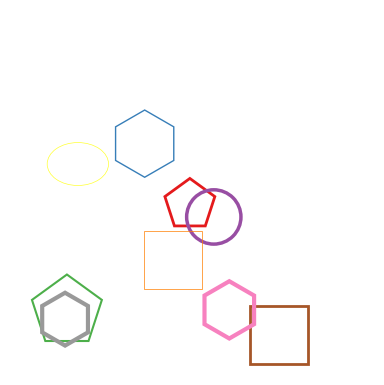[{"shape": "pentagon", "thickness": 2, "radius": 0.34, "center": [0.493, 0.468]}, {"shape": "hexagon", "thickness": 1, "radius": 0.44, "center": [0.376, 0.627]}, {"shape": "pentagon", "thickness": 1.5, "radius": 0.48, "center": [0.174, 0.191]}, {"shape": "circle", "thickness": 2.5, "radius": 0.35, "center": [0.555, 0.436]}, {"shape": "square", "thickness": 0.5, "radius": 0.38, "center": [0.45, 0.324]}, {"shape": "oval", "thickness": 0.5, "radius": 0.4, "center": [0.202, 0.574]}, {"shape": "square", "thickness": 2, "radius": 0.38, "center": [0.726, 0.13]}, {"shape": "hexagon", "thickness": 3, "radius": 0.37, "center": [0.596, 0.195]}, {"shape": "hexagon", "thickness": 3, "radius": 0.34, "center": [0.169, 0.171]}]